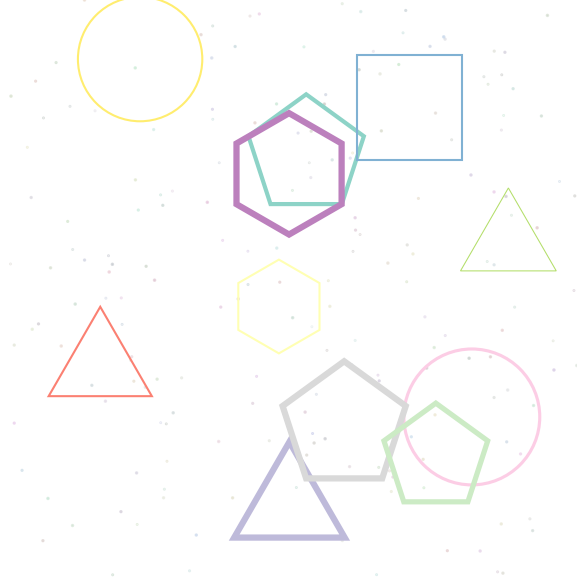[{"shape": "pentagon", "thickness": 2, "radius": 0.53, "center": [0.53, 0.731]}, {"shape": "hexagon", "thickness": 1, "radius": 0.41, "center": [0.483, 0.468]}, {"shape": "triangle", "thickness": 3, "radius": 0.55, "center": [0.501, 0.124]}, {"shape": "triangle", "thickness": 1, "radius": 0.52, "center": [0.174, 0.365]}, {"shape": "square", "thickness": 1, "radius": 0.45, "center": [0.708, 0.813]}, {"shape": "triangle", "thickness": 0.5, "radius": 0.48, "center": [0.88, 0.578]}, {"shape": "circle", "thickness": 1.5, "radius": 0.59, "center": [0.817, 0.277]}, {"shape": "pentagon", "thickness": 3, "radius": 0.56, "center": [0.596, 0.261]}, {"shape": "hexagon", "thickness": 3, "radius": 0.53, "center": [0.501, 0.698]}, {"shape": "pentagon", "thickness": 2.5, "radius": 0.47, "center": [0.755, 0.207]}, {"shape": "circle", "thickness": 1, "radius": 0.54, "center": [0.243, 0.897]}]